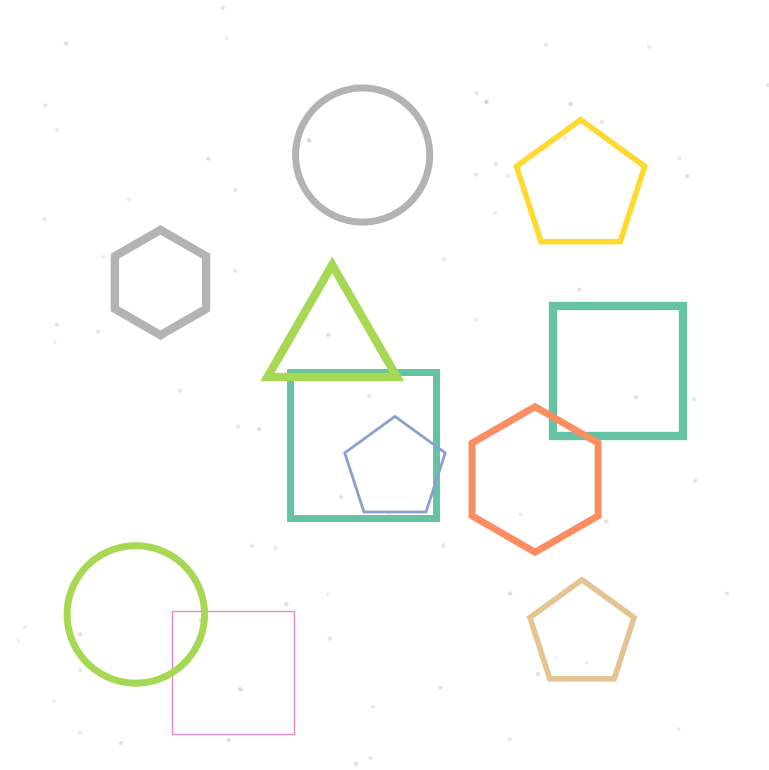[{"shape": "square", "thickness": 2.5, "radius": 0.47, "center": [0.471, 0.422]}, {"shape": "square", "thickness": 3, "radius": 0.42, "center": [0.803, 0.518]}, {"shape": "hexagon", "thickness": 2.5, "radius": 0.47, "center": [0.695, 0.377]}, {"shape": "pentagon", "thickness": 1, "radius": 0.34, "center": [0.513, 0.391]}, {"shape": "square", "thickness": 0.5, "radius": 0.4, "center": [0.302, 0.127]}, {"shape": "triangle", "thickness": 3, "radius": 0.49, "center": [0.431, 0.559]}, {"shape": "circle", "thickness": 2.5, "radius": 0.45, "center": [0.176, 0.202]}, {"shape": "pentagon", "thickness": 2, "radius": 0.44, "center": [0.754, 0.757]}, {"shape": "pentagon", "thickness": 2, "radius": 0.36, "center": [0.756, 0.176]}, {"shape": "hexagon", "thickness": 3, "radius": 0.34, "center": [0.208, 0.633]}, {"shape": "circle", "thickness": 2.5, "radius": 0.44, "center": [0.471, 0.799]}]